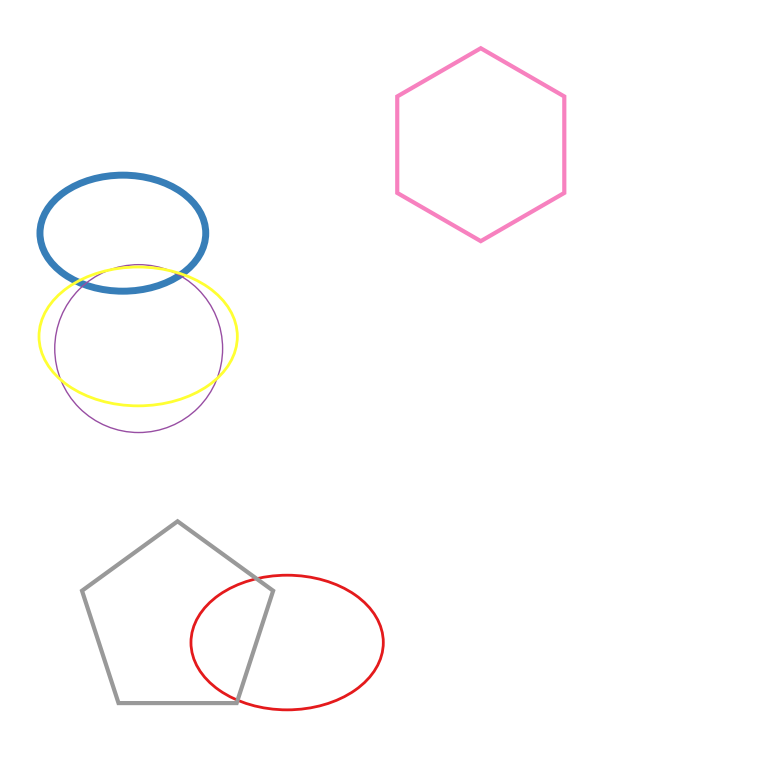[{"shape": "oval", "thickness": 1, "radius": 0.62, "center": [0.373, 0.166]}, {"shape": "oval", "thickness": 2.5, "radius": 0.54, "center": [0.16, 0.697]}, {"shape": "circle", "thickness": 0.5, "radius": 0.54, "center": [0.18, 0.547]}, {"shape": "oval", "thickness": 1, "radius": 0.64, "center": [0.179, 0.563]}, {"shape": "hexagon", "thickness": 1.5, "radius": 0.63, "center": [0.624, 0.812]}, {"shape": "pentagon", "thickness": 1.5, "radius": 0.65, "center": [0.231, 0.192]}]